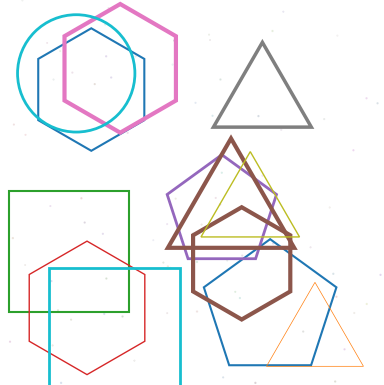[{"shape": "hexagon", "thickness": 1.5, "radius": 0.8, "center": [0.237, 0.767]}, {"shape": "pentagon", "thickness": 1.5, "radius": 0.91, "center": [0.702, 0.198]}, {"shape": "triangle", "thickness": 0.5, "radius": 0.73, "center": [0.818, 0.121]}, {"shape": "square", "thickness": 1.5, "radius": 0.78, "center": [0.179, 0.347]}, {"shape": "hexagon", "thickness": 1, "radius": 0.87, "center": [0.226, 0.2]}, {"shape": "pentagon", "thickness": 2, "radius": 0.75, "center": [0.576, 0.449]}, {"shape": "triangle", "thickness": 3, "radius": 0.95, "center": [0.6, 0.451]}, {"shape": "hexagon", "thickness": 3, "radius": 0.73, "center": [0.628, 0.316]}, {"shape": "hexagon", "thickness": 3, "radius": 0.84, "center": [0.312, 0.822]}, {"shape": "triangle", "thickness": 2.5, "radius": 0.73, "center": [0.682, 0.743]}, {"shape": "triangle", "thickness": 1, "radius": 0.74, "center": [0.65, 0.458]}, {"shape": "square", "thickness": 2, "radius": 0.85, "center": [0.298, 0.134]}, {"shape": "circle", "thickness": 2, "radius": 0.76, "center": [0.198, 0.809]}]